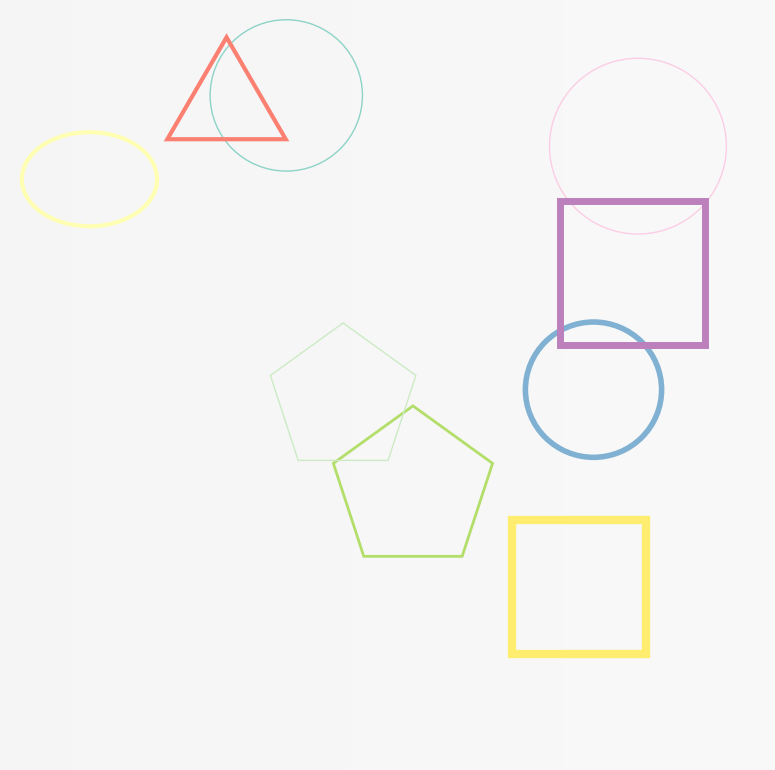[{"shape": "circle", "thickness": 0.5, "radius": 0.49, "center": [0.369, 0.876]}, {"shape": "oval", "thickness": 1.5, "radius": 0.44, "center": [0.115, 0.767]}, {"shape": "triangle", "thickness": 1.5, "radius": 0.44, "center": [0.292, 0.863]}, {"shape": "circle", "thickness": 2, "radius": 0.44, "center": [0.766, 0.494]}, {"shape": "pentagon", "thickness": 1, "radius": 0.54, "center": [0.533, 0.365]}, {"shape": "circle", "thickness": 0.5, "radius": 0.57, "center": [0.823, 0.81]}, {"shape": "square", "thickness": 2.5, "radius": 0.47, "center": [0.816, 0.645]}, {"shape": "pentagon", "thickness": 0.5, "radius": 0.49, "center": [0.443, 0.482]}, {"shape": "square", "thickness": 3, "radius": 0.43, "center": [0.747, 0.238]}]